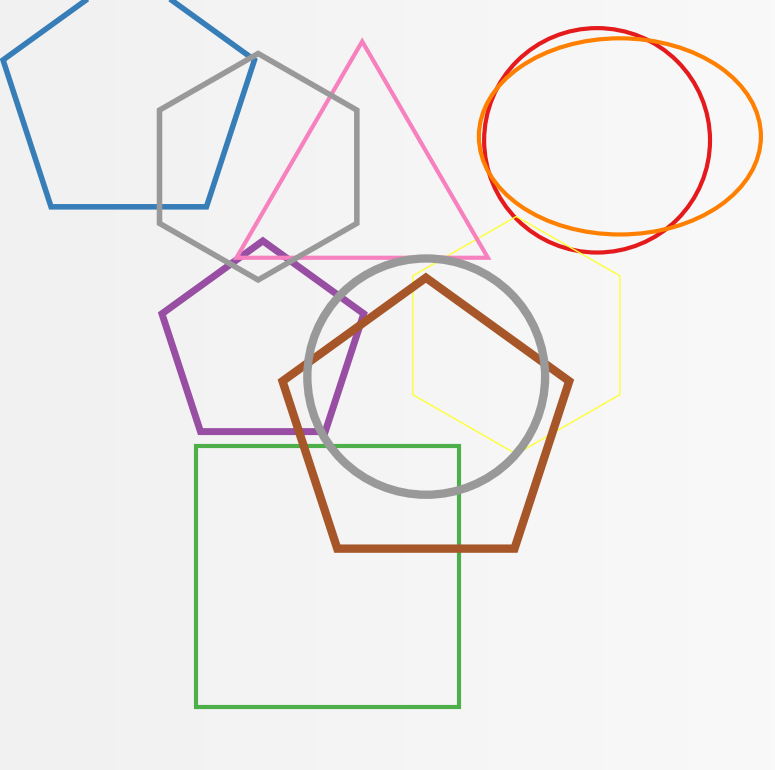[{"shape": "circle", "thickness": 1.5, "radius": 0.73, "center": [0.77, 0.818]}, {"shape": "pentagon", "thickness": 2, "radius": 0.85, "center": [0.166, 0.869]}, {"shape": "square", "thickness": 1.5, "radius": 0.85, "center": [0.422, 0.251]}, {"shape": "pentagon", "thickness": 2.5, "radius": 0.68, "center": [0.339, 0.55]}, {"shape": "oval", "thickness": 1.5, "radius": 0.91, "center": [0.8, 0.823]}, {"shape": "hexagon", "thickness": 0.5, "radius": 0.77, "center": [0.666, 0.565]}, {"shape": "pentagon", "thickness": 3, "radius": 0.97, "center": [0.55, 0.445]}, {"shape": "triangle", "thickness": 1.5, "radius": 0.94, "center": [0.467, 0.759]}, {"shape": "hexagon", "thickness": 2, "radius": 0.74, "center": [0.333, 0.783]}, {"shape": "circle", "thickness": 3, "radius": 0.77, "center": [0.55, 0.511]}]